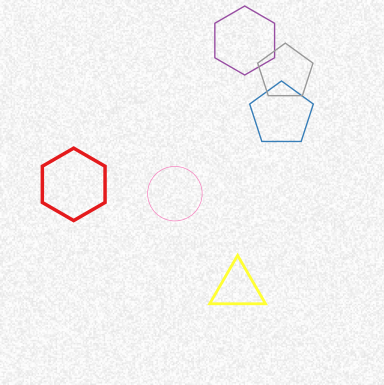[{"shape": "hexagon", "thickness": 2.5, "radius": 0.47, "center": [0.191, 0.521]}, {"shape": "pentagon", "thickness": 1, "radius": 0.43, "center": [0.731, 0.703]}, {"shape": "hexagon", "thickness": 1, "radius": 0.45, "center": [0.636, 0.895]}, {"shape": "triangle", "thickness": 2, "radius": 0.42, "center": [0.617, 0.253]}, {"shape": "circle", "thickness": 0.5, "radius": 0.35, "center": [0.454, 0.497]}, {"shape": "pentagon", "thickness": 1, "radius": 0.38, "center": [0.741, 0.813]}]